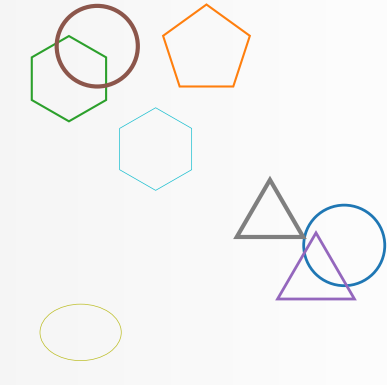[{"shape": "circle", "thickness": 2, "radius": 0.52, "center": [0.888, 0.363]}, {"shape": "pentagon", "thickness": 1.5, "radius": 0.59, "center": [0.533, 0.871]}, {"shape": "hexagon", "thickness": 1.5, "radius": 0.55, "center": [0.178, 0.796]}, {"shape": "triangle", "thickness": 2, "radius": 0.57, "center": [0.815, 0.281]}, {"shape": "circle", "thickness": 3, "radius": 0.52, "center": [0.251, 0.88]}, {"shape": "triangle", "thickness": 3, "radius": 0.49, "center": [0.697, 0.434]}, {"shape": "oval", "thickness": 0.5, "radius": 0.52, "center": [0.208, 0.137]}, {"shape": "hexagon", "thickness": 0.5, "radius": 0.54, "center": [0.402, 0.613]}]